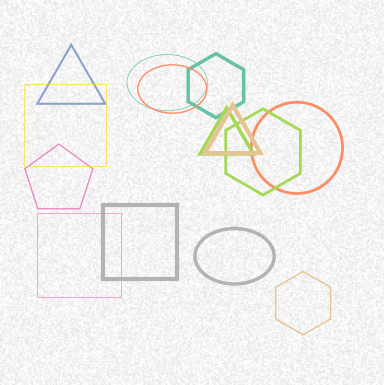[{"shape": "hexagon", "thickness": 2.5, "radius": 0.42, "center": [0.561, 0.777]}, {"shape": "oval", "thickness": 0.5, "radius": 0.52, "center": [0.434, 0.785]}, {"shape": "circle", "thickness": 2, "radius": 0.59, "center": [0.771, 0.616]}, {"shape": "oval", "thickness": 1, "radius": 0.45, "center": [0.448, 0.769]}, {"shape": "triangle", "thickness": 1.5, "radius": 0.51, "center": [0.185, 0.781]}, {"shape": "square", "thickness": 0.5, "radius": 0.54, "center": [0.205, 0.337]}, {"shape": "pentagon", "thickness": 1, "radius": 0.46, "center": [0.153, 0.533]}, {"shape": "hexagon", "thickness": 2, "radius": 0.56, "center": [0.683, 0.605]}, {"shape": "triangle", "thickness": 2.5, "radius": 0.4, "center": [0.589, 0.64]}, {"shape": "square", "thickness": 0.5, "radius": 0.53, "center": [0.168, 0.675]}, {"shape": "hexagon", "thickness": 1, "radius": 0.41, "center": [0.787, 0.213]}, {"shape": "triangle", "thickness": 3, "radius": 0.42, "center": [0.605, 0.644]}, {"shape": "square", "thickness": 3, "radius": 0.48, "center": [0.364, 0.371]}, {"shape": "oval", "thickness": 2.5, "radius": 0.51, "center": [0.609, 0.334]}]